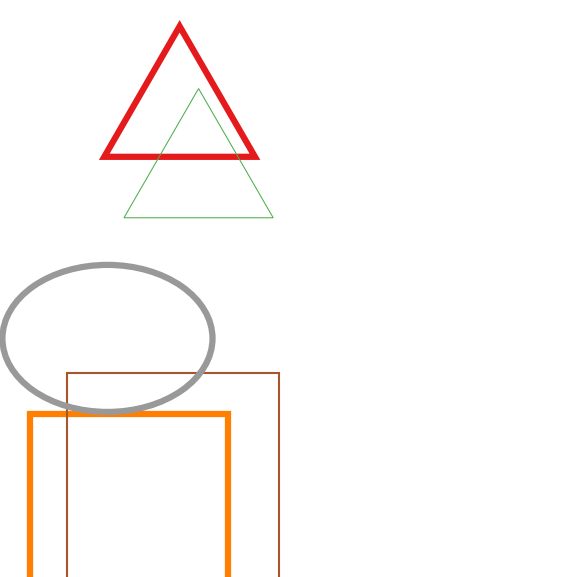[{"shape": "triangle", "thickness": 3, "radius": 0.75, "center": [0.311, 0.803]}, {"shape": "triangle", "thickness": 0.5, "radius": 0.75, "center": [0.344, 0.697]}, {"shape": "square", "thickness": 3, "radius": 0.86, "center": [0.224, 0.111]}, {"shape": "square", "thickness": 1, "radius": 0.92, "center": [0.299, 0.17]}, {"shape": "oval", "thickness": 3, "radius": 0.91, "center": [0.186, 0.413]}]